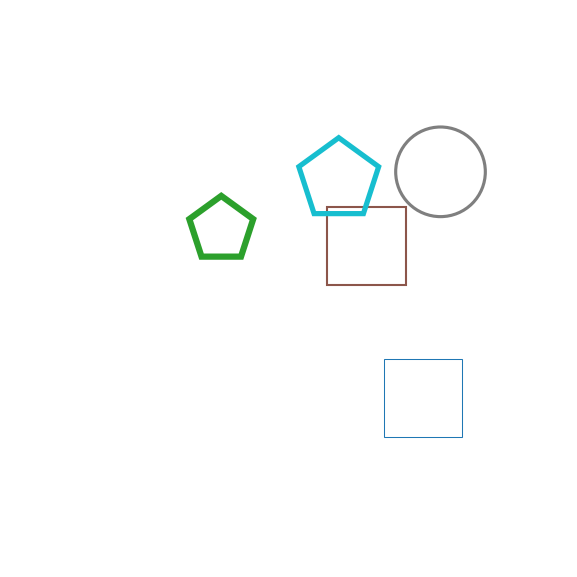[{"shape": "square", "thickness": 0.5, "radius": 0.34, "center": [0.732, 0.31]}, {"shape": "pentagon", "thickness": 3, "radius": 0.29, "center": [0.383, 0.602]}, {"shape": "square", "thickness": 1, "radius": 0.34, "center": [0.635, 0.573]}, {"shape": "circle", "thickness": 1.5, "radius": 0.39, "center": [0.763, 0.702]}, {"shape": "pentagon", "thickness": 2.5, "radius": 0.36, "center": [0.587, 0.688]}]